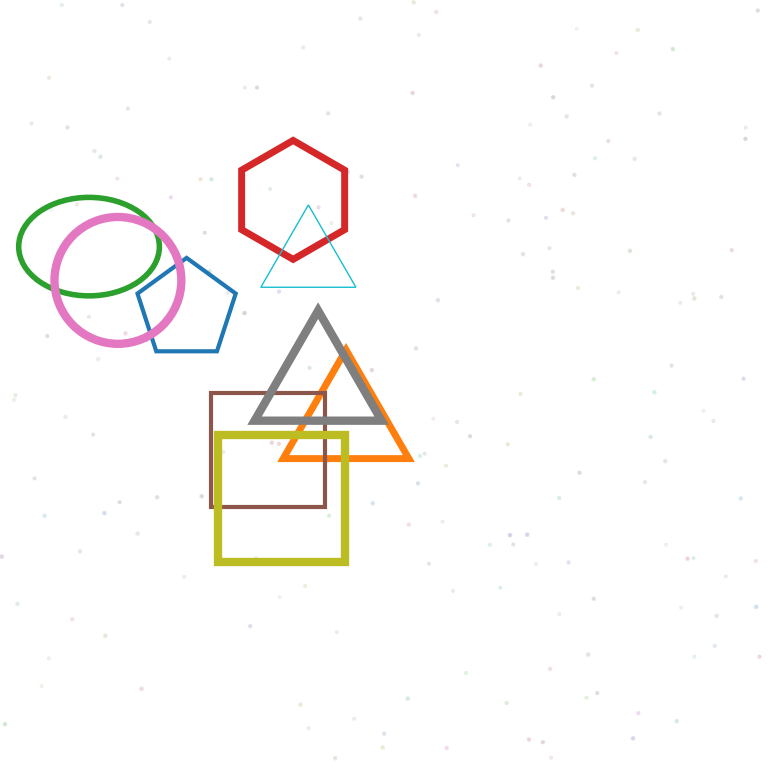[{"shape": "pentagon", "thickness": 1.5, "radius": 0.34, "center": [0.242, 0.598]}, {"shape": "triangle", "thickness": 2.5, "radius": 0.47, "center": [0.449, 0.452]}, {"shape": "oval", "thickness": 2, "radius": 0.46, "center": [0.116, 0.68]}, {"shape": "hexagon", "thickness": 2.5, "radius": 0.39, "center": [0.381, 0.74]}, {"shape": "square", "thickness": 1.5, "radius": 0.37, "center": [0.348, 0.415]}, {"shape": "circle", "thickness": 3, "radius": 0.41, "center": [0.153, 0.636]}, {"shape": "triangle", "thickness": 3, "radius": 0.48, "center": [0.413, 0.501]}, {"shape": "square", "thickness": 3, "radius": 0.41, "center": [0.366, 0.353]}, {"shape": "triangle", "thickness": 0.5, "radius": 0.36, "center": [0.4, 0.663]}]